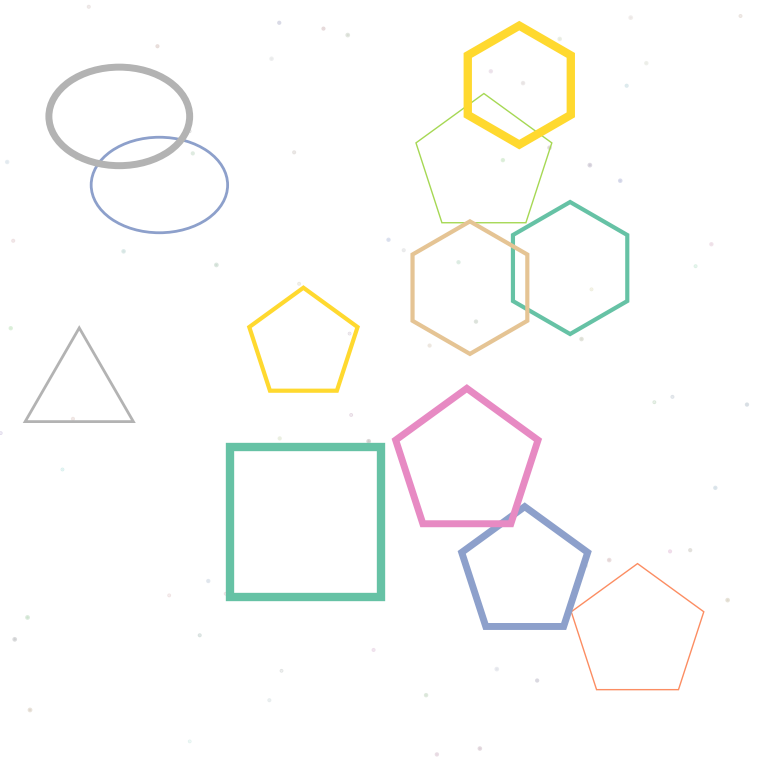[{"shape": "square", "thickness": 3, "radius": 0.49, "center": [0.397, 0.322]}, {"shape": "hexagon", "thickness": 1.5, "radius": 0.43, "center": [0.74, 0.652]}, {"shape": "pentagon", "thickness": 0.5, "radius": 0.45, "center": [0.828, 0.178]}, {"shape": "oval", "thickness": 1, "radius": 0.44, "center": [0.207, 0.76]}, {"shape": "pentagon", "thickness": 2.5, "radius": 0.43, "center": [0.681, 0.256]}, {"shape": "pentagon", "thickness": 2.5, "radius": 0.49, "center": [0.606, 0.398]}, {"shape": "pentagon", "thickness": 0.5, "radius": 0.46, "center": [0.628, 0.786]}, {"shape": "pentagon", "thickness": 1.5, "radius": 0.37, "center": [0.394, 0.552]}, {"shape": "hexagon", "thickness": 3, "radius": 0.39, "center": [0.674, 0.889]}, {"shape": "hexagon", "thickness": 1.5, "radius": 0.43, "center": [0.61, 0.626]}, {"shape": "oval", "thickness": 2.5, "radius": 0.46, "center": [0.155, 0.849]}, {"shape": "triangle", "thickness": 1, "radius": 0.41, "center": [0.103, 0.493]}]